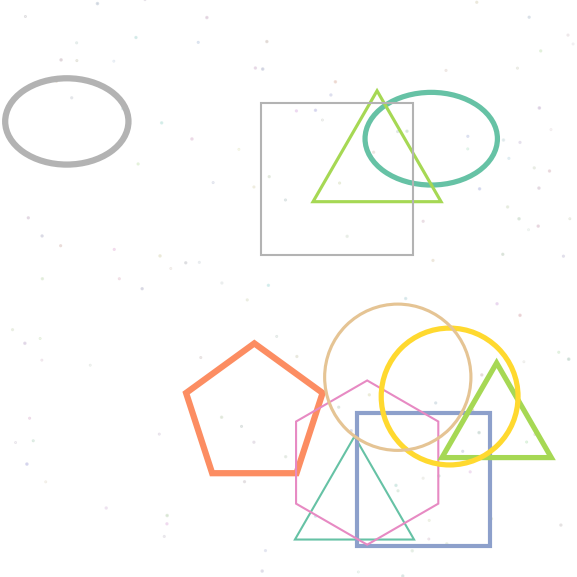[{"shape": "oval", "thickness": 2.5, "radius": 0.57, "center": [0.747, 0.759]}, {"shape": "triangle", "thickness": 1, "radius": 0.6, "center": [0.614, 0.124]}, {"shape": "pentagon", "thickness": 3, "radius": 0.62, "center": [0.44, 0.28]}, {"shape": "square", "thickness": 2, "radius": 0.57, "center": [0.734, 0.169]}, {"shape": "hexagon", "thickness": 1, "radius": 0.71, "center": [0.636, 0.198]}, {"shape": "triangle", "thickness": 2.5, "radius": 0.55, "center": [0.86, 0.261]}, {"shape": "triangle", "thickness": 1.5, "radius": 0.64, "center": [0.653, 0.714]}, {"shape": "circle", "thickness": 2.5, "radius": 0.59, "center": [0.779, 0.313]}, {"shape": "circle", "thickness": 1.5, "radius": 0.63, "center": [0.689, 0.346]}, {"shape": "oval", "thickness": 3, "radius": 0.53, "center": [0.116, 0.789]}, {"shape": "square", "thickness": 1, "radius": 0.66, "center": [0.584, 0.69]}]